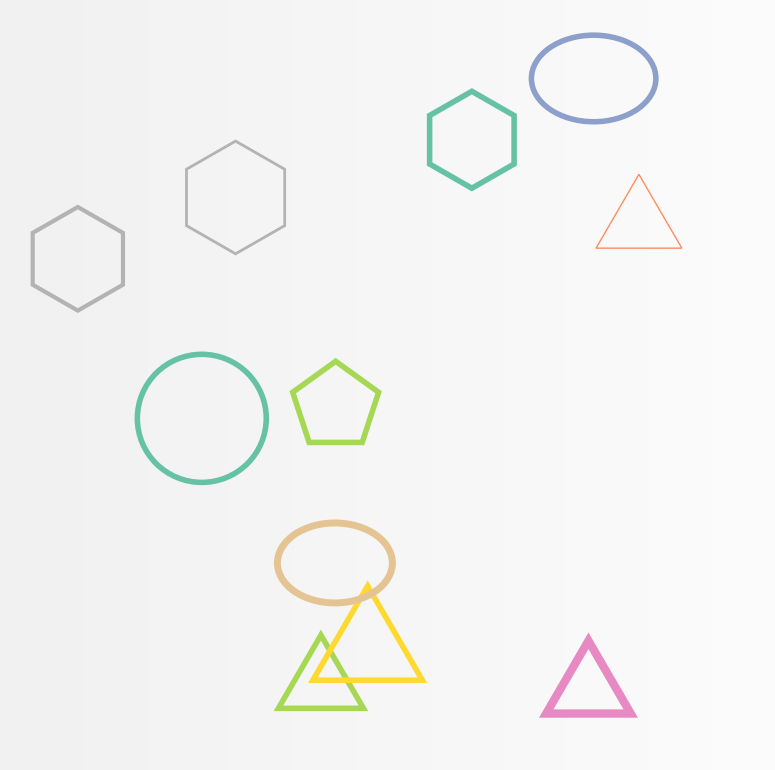[{"shape": "hexagon", "thickness": 2, "radius": 0.31, "center": [0.609, 0.818]}, {"shape": "circle", "thickness": 2, "radius": 0.42, "center": [0.26, 0.457]}, {"shape": "triangle", "thickness": 0.5, "radius": 0.32, "center": [0.824, 0.71]}, {"shape": "oval", "thickness": 2, "radius": 0.4, "center": [0.766, 0.898]}, {"shape": "triangle", "thickness": 3, "radius": 0.31, "center": [0.759, 0.105]}, {"shape": "pentagon", "thickness": 2, "radius": 0.29, "center": [0.433, 0.473]}, {"shape": "triangle", "thickness": 2, "radius": 0.32, "center": [0.414, 0.112]}, {"shape": "triangle", "thickness": 2, "radius": 0.41, "center": [0.474, 0.157]}, {"shape": "oval", "thickness": 2.5, "radius": 0.37, "center": [0.432, 0.269]}, {"shape": "hexagon", "thickness": 1.5, "radius": 0.34, "center": [0.1, 0.664]}, {"shape": "hexagon", "thickness": 1, "radius": 0.37, "center": [0.304, 0.744]}]